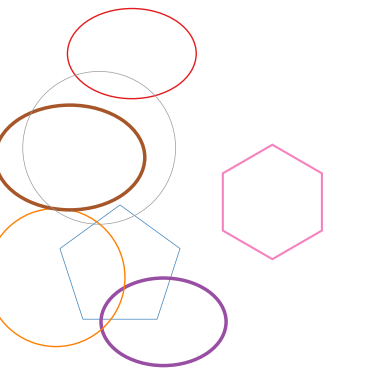[{"shape": "oval", "thickness": 1, "radius": 0.84, "center": [0.342, 0.861]}, {"shape": "pentagon", "thickness": 0.5, "radius": 0.82, "center": [0.312, 0.304]}, {"shape": "oval", "thickness": 2.5, "radius": 0.81, "center": [0.425, 0.164]}, {"shape": "circle", "thickness": 1, "radius": 0.9, "center": [0.145, 0.279]}, {"shape": "oval", "thickness": 2.5, "radius": 0.97, "center": [0.182, 0.591]}, {"shape": "hexagon", "thickness": 1.5, "radius": 0.74, "center": [0.707, 0.475]}, {"shape": "circle", "thickness": 0.5, "radius": 0.99, "center": [0.258, 0.616]}]